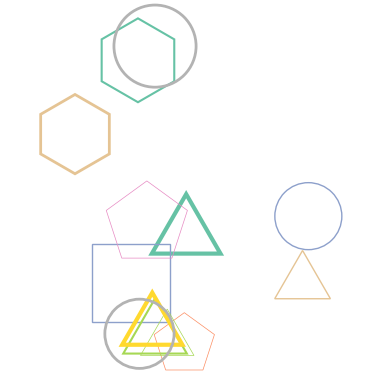[{"shape": "triangle", "thickness": 3, "radius": 0.51, "center": [0.484, 0.393]}, {"shape": "hexagon", "thickness": 1.5, "radius": 0.54, "center": [0.358, 0.843]}, {"shape": "pentagon", "thickness": 0.5, "radius": 0.41, "center": [0.479, 0.106]}, {"shape": "square", "thickness": 1, "radius": 0.51, "center": [0.341, 0.266]}, {"shape": "circle", "thickness": 1, "radius": 0.44, "center": [0.801, 0.439]}, {"shape": "pentagon", "thickness": 0.5, "radius": 0.55, "center": [0.381, 0.419]}, {"shape": "triangle", "thickness": 1.5, "radius": 0.48, "center": [0.403, 0.129]}, {"shape": "triangle", "thickness": 0.5, "radius": 0.4, "center": [0.434, 0.117]}, {"shape": "triangle", "thickness": 3, "radius": 0.45, "center": [0.396, 0.15]}, {"shape": "hexagon", "thickness": 2, "radius": 0.51, "center": [0.195, 0.652]}, {"shape": "triangle", "thickness": 1, "radius": 0.42, "center": [0.786, 0.266]}, {"shape": "circle", "thickness": 2, "radius": 0.45, "center": [0.362, 0.133]}, {"shape": "circle", "thickness": 2, "radius": 0.53, "center": [0.403, 0.88]}]